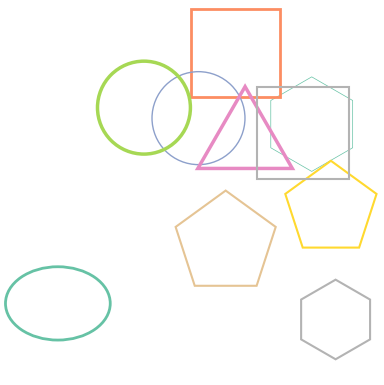[{"shape": "hexagon", "thickness": 0.5, "radius": 0.61, "center": [0.81, 0.678]}, {"shape": "oval", "thickness": 2, "radius": 0.68, "center": [0.15, 0.212]}, {"shape": "square", "thickness": 2, "radius": 0.57, "center": [0.612, 0.862]}, {"shape": "circle", "thickness": 1, "radius": 0.6, "center": [0.516, 0.693]}, {"shape": "triangle", "thickness": 2.5, "radius": 0.71, "center": [0.637, 0.633]}, {"shape": "circle", "thickness": 2.5, "radius": 0.6, "center": [0.374, 0.72]}, {"shape": "pentagon", "thickness": 1.5, "radius": 0.62, "center": [0.86, 0.458]}, {"shape": "pentagon", "thickness": 1.5, "radius": 0.68, "center": [0.586, 0.368]}, {"shape": "square", "thickness": 1.5, "radius": 0.6, "center": [0.788, 0.654]}, {"shape": "hexagon", "thickness": 1.5, "radius": 0.52, "center": [0.872, 0.17]}]